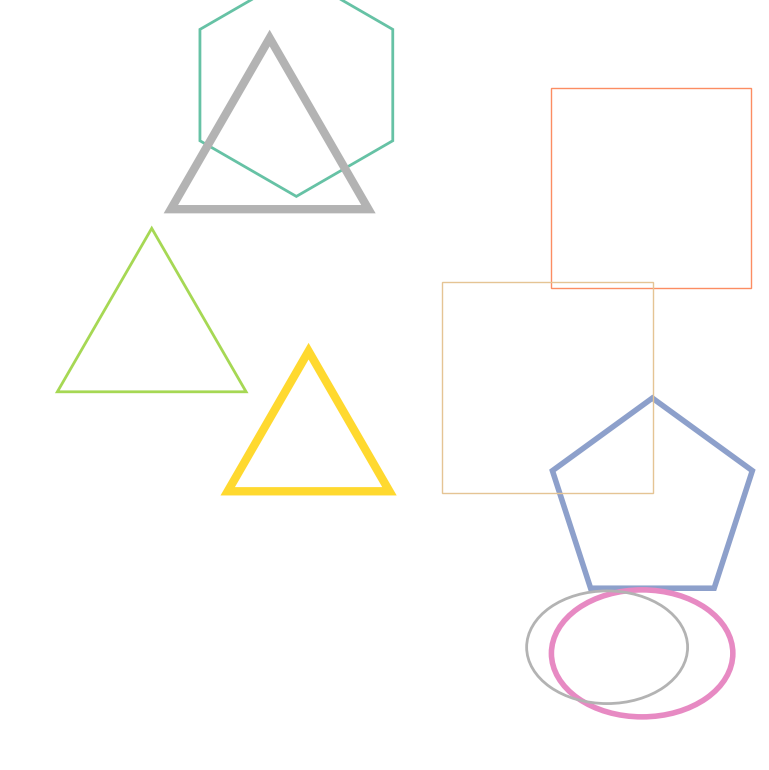[{"shape": "hexagon", "thickness": 1, "radius": 0.72, "center": [0.385, 0.89]}, {"shape": "square", "thickness": 0.5, "radius": 0.65, "center": [0.845, 0.755]}, {"shape": "pentagon", "thickness": 2, "radius": 0.68, "center": [0.847, 0.347]}, {"shape": "oval", "thickness": 2, "radius": 0.59, "center": [0.834, 0.151]}, {"shape": "triangle", "thickness": 1, "radius": 0.71, "center": [0.197, 0.562]}, {"shape": "triangle", "thickness": 3, "radius": 0.61, "center": [0.401, 0.423]}, {"shape": "square", "thickness": 0.5, "radius": 0.68, "center": [0.711, 0.497]}, {"shape": "oval", "thickness": 1, "radius": 0.52, "center": [0.788, 0.159]}, {"shape": "triangle", "thickness": 3, "radius": 0.74, "center": [0.35, 0.802]}]